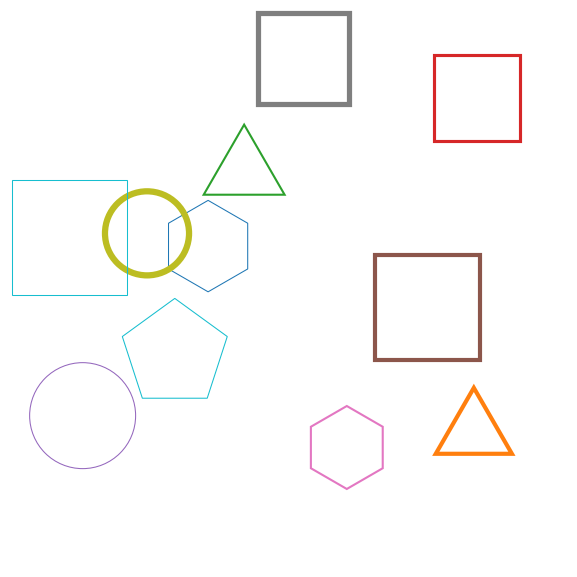[{"shape": "hexagon", "thickness": 0.5, "radius": 0.4, "center": [0.36, 0.573]}, {"shape": "triangle", "thickness": 2, "radius": 0.38, "center": [0.82, 0.251]}, {"shape": "triangle", "thickness": 1, "radius": 0.4, "center": [0.423, 0.702]}, {"shape": "square", "thickness": 1.5, "radius": 0.37, "center": [0.826, 0.829]}, {"shape": "circle", "thickness": 0.5, "radius": 0.46, "center": [0.143, 0.279]}, {"shape": "square", "thickness": 2, "radius": 0.45, "center": [0.74, 0.466]}, {"shape": "hexagon", "thickness": 1, "radius": 0.36, "center": [0.601, 0.224]}, {"shape": "square", "thickness": 2.5, "radius": 0.4, "center": [0.526, 0.898]}, {"shape": "circle", "thickness": 3, "radius": 0.36, "center": [0.255, 0.595]}, {"shape": "pentagon", "thickness": 0.5, "radius": 0.48, "center": [0.303, 0.387]}, {"shape": "square", "thickness": 0.5, "radius": 0.5, "center": [0.12, 0.588]}]